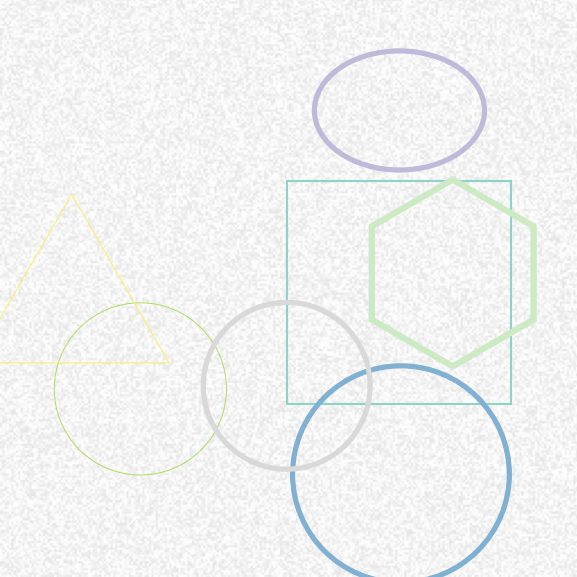[{"shape": "square", "thickness": 1, "radius": 0.97, "center": [0.691, 0.493]}, {"shape": "oval", "thickness": 2.5, "radius": 0.74, "center": [0.692, 0.808]}, {"shape": "circle", "thickness": 2.5, "radius": 0.94, "center": [0.694, 0.178]}, {"shape": "circle", "thickness": 0.5, "radius": 0.75, "center": [0.243, 0.326]}, {"shape": "circle", "thickness": 2.5, "radius": 0.72, "center": [0.496, 0.331]}, {"shape": "hexagon", "thickness": 3, "radius": 0.81, "center": [0.784, 0.526]}, {"shape": "triangle", "thickness": 0.5, "radius": 0.97, "center": [0.124, 0.468]}]